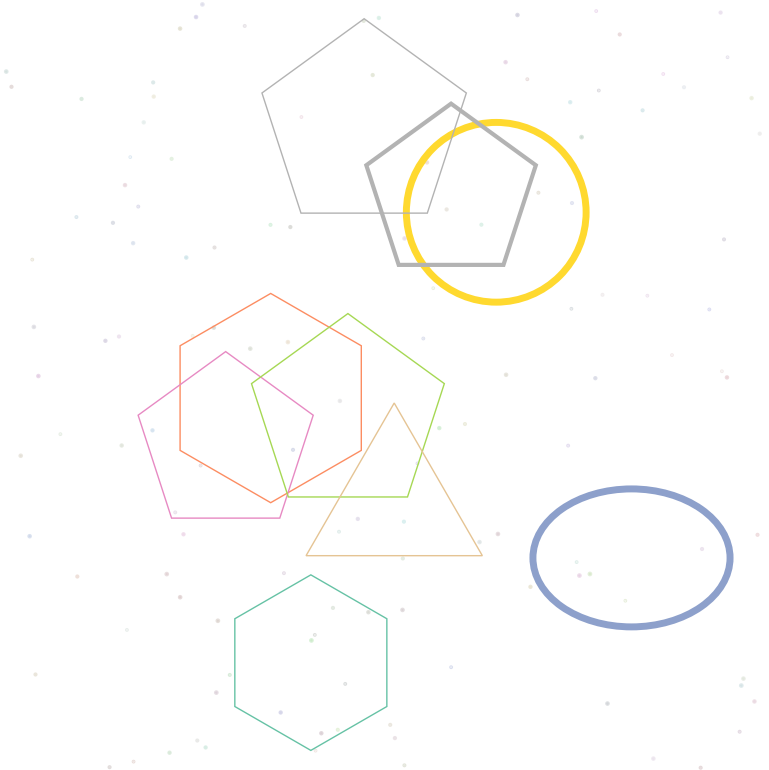[{"shape": "hexagon", "thickness": 0.5, "radius": 0.57, "center": [0.404, 0.139]}, {"shape": "hexagon", "thickness": 0.5, "radius": 0.68, "center": [0.352, 0.483]}, {"shape": "oval", "thickness": 2.5, "radius": 0.64, "center": [0.82, 0.275]}, {"shape": "pentagon", "thickness": 0.5, "radius": 0.6, "center": [0.293, 0.424]}, {"shape": "pentagon", "thickness": 0.5, "radius": 0.66, "center": [0.452, 0.461]}, {"shape": "circle", "thickness": 2.5, "radius": 0.58, "center": [0.644, 0.724]}, {"shape": "triangle", "thickness": 0.5, "radius": 0.66, "center": [0.512, 0.344]}, {"shape": "pentagon", "thickness": 0.5, "radius": 0.7, "center": [0.473, 0.836]}, {"shape": "pentagon", "thickness": 1.5, "radius": 0.58, "center": [0.586, 0.75]}]